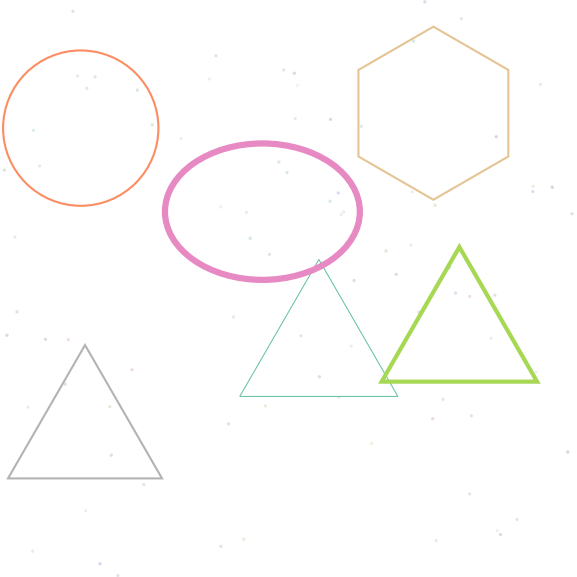[{"shape": "triangle", "thickness": 0.5, "radius": 0.79, "center": [0.552, 0.392]}, {"shape": "circle", "thickness": 1, "radius": 0.67, "center": [0.14, 0.777]}, {"shape": "oval", "thickness": 3, "radius": 0.84, "center": [0.454, 0.633]}, {"shape": "triangle", "thickness": 2, "radius": 0.78, "center": [0.795, 0.416]}, {"shape": "hexagon", "thickness": 1, "radius": 0.75, "center": [0.75, 0.803]}, {"shape": "triangle", "thickness": 1, "radius": 0.77, "center": [0.147, 0.248]}]